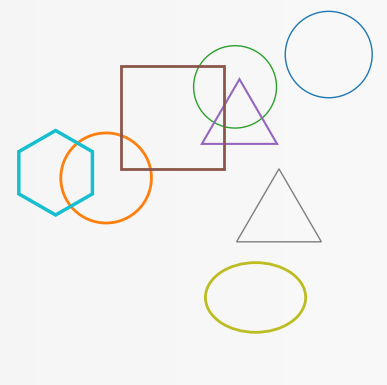[{"shape": "circle", "thickness": 1, "radius": 0.56, "center": [0.848, 0.858]}, {"shape": "circle", "thickness": 2, "radius": 0.58, "center": [0.274, 0.538]}, {"shape": "circle", "thickness": 1, "radius": 0.53, "center": [0.607, 0.774]}, {"shape": "triangle", "thickness": 1.5, "radius": 0.56, "center": [0.618, 0.682]}, {"shape": "square", "thickness": 2, "radius": 0.67, "center": [0.446, 0.695]}, {"shape": "triangle", "thickness": 1, "radius": 0.63, "center": [0.72, 0.435]}, {"shape": "oval", "thickness": 2, "radius": 0.65, "center": [0.659, 0.227]}, {"shape": "hexagon", "thickness": 2.5, "radius": 0.55, "center": [0.144, 0.551]}]